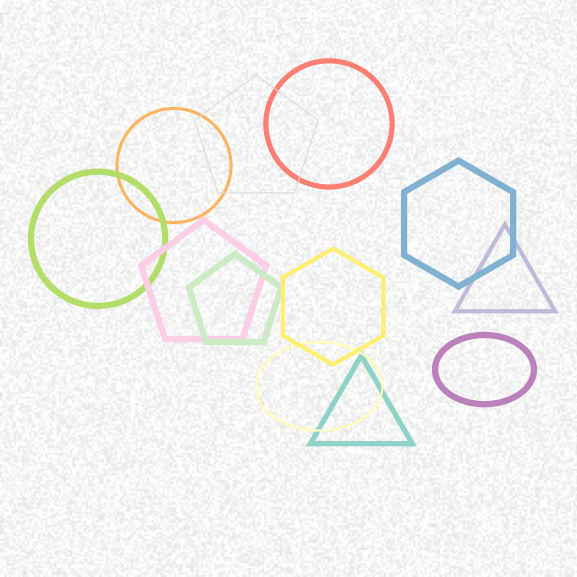[{"shape": "triangle", "thickness": 2.5, "radius": 0.51, "center": [0.626, 0.282]}, {"shape": "oval", "thickness": 1, "radius": 0.55, "center": [0.553, 0.33]}, {"shape": "triangle", "thickness": 2, "radius": 0.5, "center": [0.874, 0.51]}, {"shape": "circle", "thickness": 2.5, "radius": 0.55, "center": [0.57, 0.785]}, {"shape": "hexagon", "thickness": 3, "radius": 0.55, "center": [0.794, 0.612]}, {"shape": "circle", "thickness": 1.5, "radius": 0.49, "center": [0.301, 0.713]}, {"shape": "circle", "thickness": 3, "radius": 0.58, "center": [0.17, 0.586]}, {"shape": "pentagon", "thickness": 3, "radius": 0.57, "center": [0.353, 0.504]}, {"shape": "pentagon", "thickness": 0.5, "radius": 0.56, "center": [0.444, 0.756]}, {"shape": "oval", "thickness": 3, "radius": 0.43, "center": [0.839, 0.359]}, {"shape": "pentagon", "thickness": 3, "radius": 0.42, "center": [0.407, 0.475]}, {"shape": "hexagon", "thickness": 2, "radius": 0.5, "center": [0.577, 0.468]}]